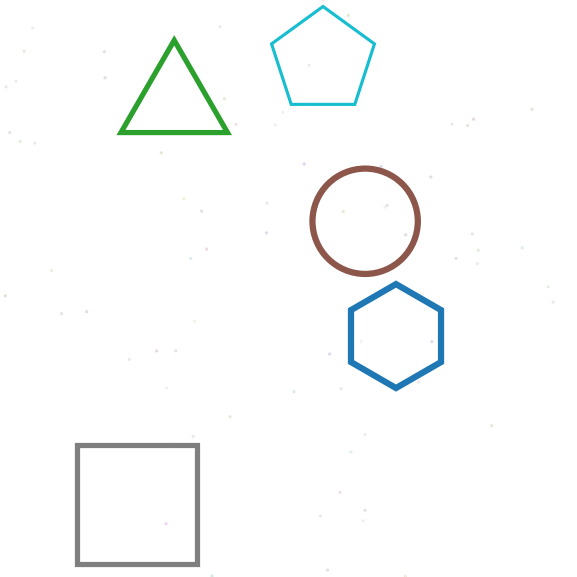[{"shape": "hexagon", "thickness": 3, "radius": 0.45, "center": [0.686, 0.417]}, {"shape": "triangle", "thickness": 2.5, "radius": 0.53, "center": [0.302, 0.823]}, {"shape": "circle", "thickness": 3, "radius": 0.46, "center": [0.632, 0.616]}, {"shape": "square", "thickness": 2.5, "radius": 0.52, "center": [0.237, 0.125]}, {"shape": "pentagon", "thickness": 1.5, "radius": 0.47, "center": [0.559, 0.894]}]